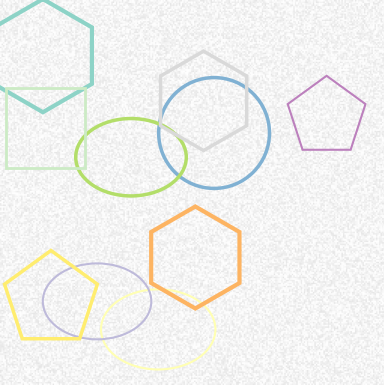[{"shape": "hexagon", "thickness": 3, "radius": 0.73, "center": [0.111, 0.855]}, {"shape": "oval", "thickness": 1.5, "radius": 0.74, "center": [0.411, 0.144]}, {"shape": "oval", "thickness": 1.5, "radius": 0.7, "center": [0.252, 0.217]}, {"shape": "circle", "thickness": 2.5, "radius": 0.72, "center": [0.556, 0.655]}, {"shape": "hexagon", "thickness": 3, "radius": 0.66, "center": [0.507, 0.331]}, {"shape": "oval", "thickness": 2.5, "radius": 0.72, "center": [0.34, 0.592]}, {"shape": "hexagon", "thickness": 2.5, "radius": 0.65, "center": [0.529, 0.738]}, {"shape": "pentagon", "thickness": 1.5, "radius": 0.53, "center": [0.848, 0.697]}, {"shape": "square", "thickness": 2, "radius": 0.51, "center": [0.119, 0.668]}, {"shape": "pentagon", "thickness": 2.5, "radius": 0.63, "center": [0.132, 0.223]}]